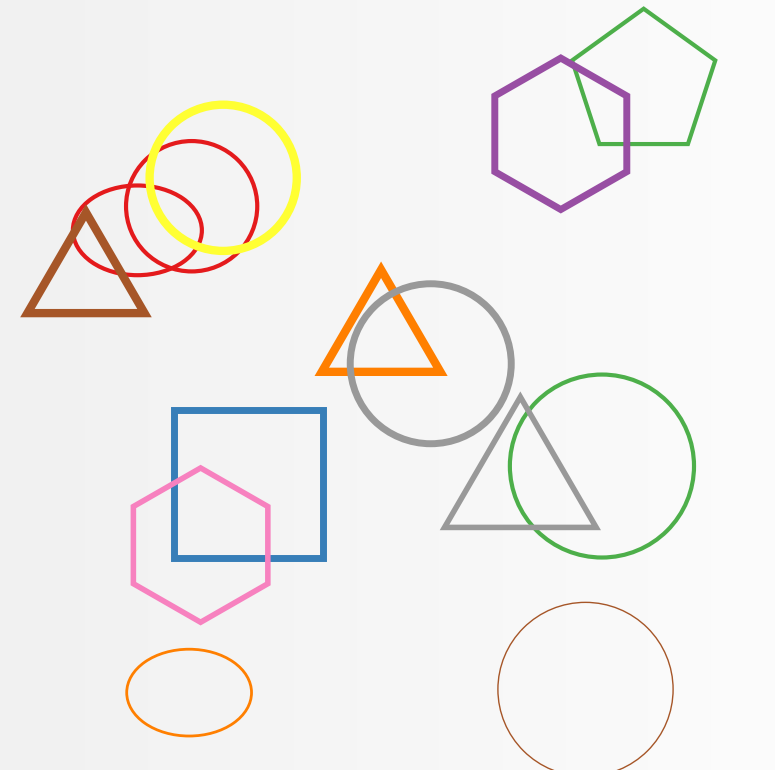[{"shape": "circle", "thickness": 1.5, "radius": 0.42, "center": [0.247, 0.732]}, {"shape": "oval", "thickness": 1.5, "radius": 0.42, "center": [0.177, 0.701]}, {"shape": "square", "thickness": 2.5, "radius": 0.48, "center": [0.32, 0.372]}, {"shape": "pentagon", "thickness": 1.5, "radius": 0.49, "center": [0.831, 0.892]}, {"shape": "circle", "thickness": 1.5, "radius": 0.59, "center": [0.777, 0.395]}, {"shape": "hexagon", "thickness": 2.5, "radius": 0.49, "center": [0.724, 0.826]}, {"shape": "triangle", "thickness": 3, "radius": 0.44, "center": [0.492, 0.561]}, {"shape": "oval", "thickness": 1, "radius": 0.4, "center": [0.244, 0.1]}, {"shape": "circle", "thickness": 3, "radius": 0.47, "center": [0.288, 0.769]}, {"shape": "circle", "thickness": 0.5, "radius": 0.57, "center": [0.755, 0.105]}, {"shape": "triangle", "thickness": 3, "radius": 0.44, "center": [0.111, 0.637]}, {"shape": "hexagon", "thickness": 2, "radius": 0.5, "center": [0.259, 0.292]}, {"shape": "triangle", "thickness": 2, "radius": 0.56, "center": [0.671, 0.372]}, {"shape": "circle", "thickness": 2.5, "radius": 0.52, "center": [0.556, 0.528]}]